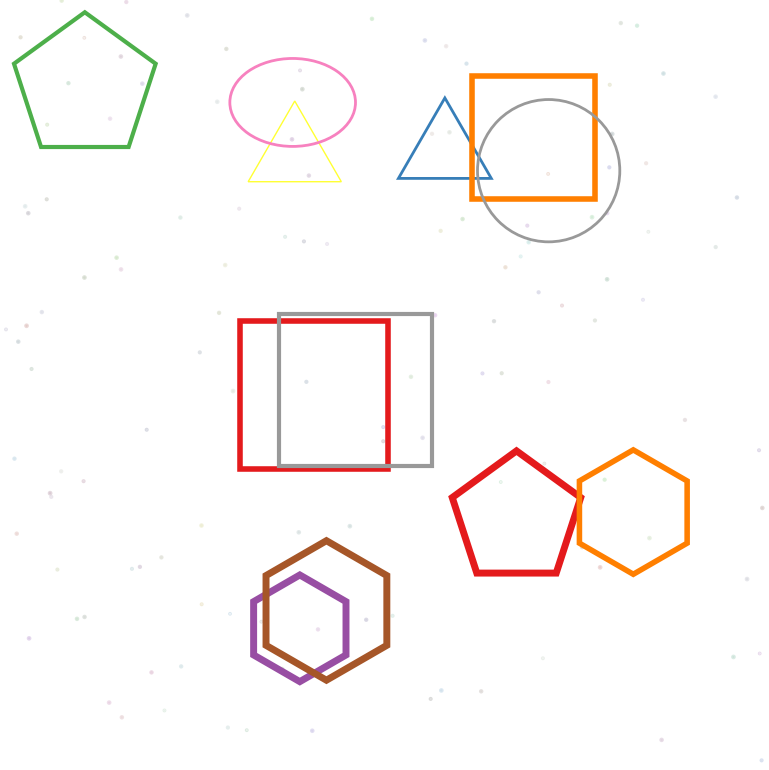[{"shape": "pentagon", "thickness": 2.5, "radius": 0.44, "center": [0.671, 0.327]}, {"shape": "square", "thickness": 2, "radius": 0.48, "center": [0.408, 0.488]}, {"shape": "triangle", "thickness": 1, "radius": 0.35, "center": [0.578, 0.803]}, {"shape": "pentagon", "thickness": 1.5, "radius": 0.48, "center": [0.11, 0.887]}, {"shape": "hexagon", "thickness": 2.5, "radius": 0.35, "center": [0.389, 0.184]}, {"shape": "hexagon", "thickness": 2, "radius": 0.4, "center": [0.822, 0.335]}, {"shape": "square", "thickness": 2, "radius": 0.4, "center": [0.693, 0.822]}, {"shape": "triangle", "thickness": 0.5, "radius": 0.35, "center": [0.383, 0.799]}, {"shape": "hexagon", "thickness": 2.5, "radius": 0.45, "center": [0.424, 0.207]}, {"shape": "oval", "thickness": 1, "radius": 0.41, "center": [0.38, 0.867]}, {"shape": "circle", "thickness": 1, "radius": 0.46, "center": [0.713, 0.778]}, {"shape": "square", "thickness": 1.5, "radius": 0.5, "center": [0.462, 0.493]}]